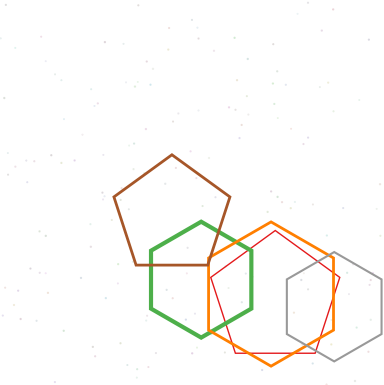[{"shape": "pentagon", "thickness": 1, "radius": 0.88, "center": [0.715, 0.225]}, {"shape": "hexagon", "thickness": 3, "radius": 0.75, "center": [0.523, 0.274]}, {"shape": "hexagon", "thickness": 2, "radius": 0.94, "center": [0.704, 0.236]}, {"shape": "pentagon", "thickness": 2, "radius": 0.79, "center": [0.447, 0.44]}, {"shape": "hexagon", "thickness": 1.5, "radius": 0.71, "center": [0.868, 0.203]}]